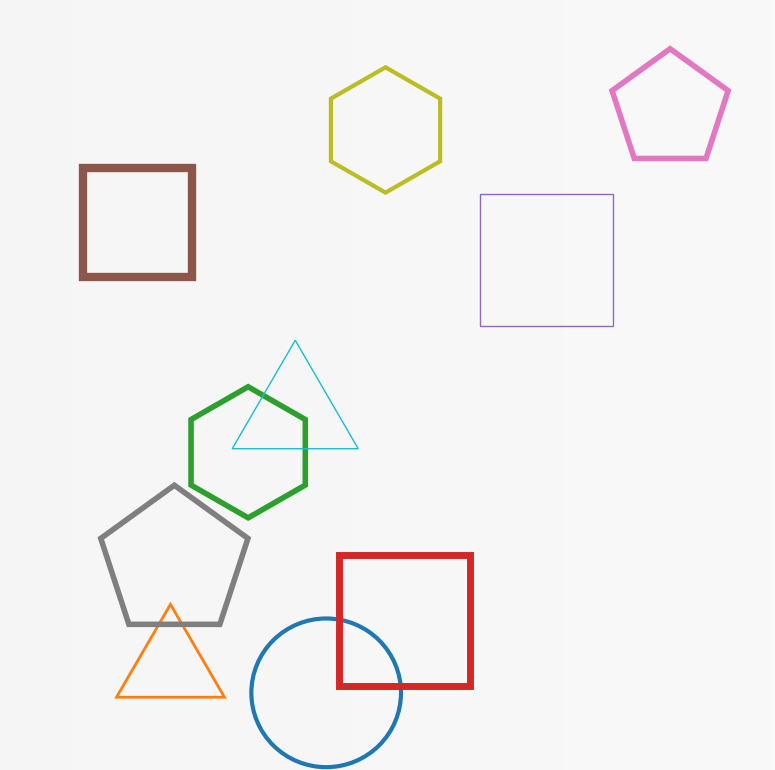[{"shape": "circle", "thickness": 1.5, "radius": 0.48, "center": [0.421, 0.1]}, {"shape": "triangle", "thickness": 1, "radius": 0.4, "center": [0.22, 0.135]}, {"shape": "hexagon", "thickness": 2, "radius": 0.43, "center": [0.32, 0.413]}, {"shape": "square", "thickness": 2.5, "radius": 0.43, "center": [0.522, 0.194]}, {"shape": "square", "thickness": 0.5, "radius": 0.43, "center": [0.705, 0.662]}, {"shape": "square", "thickness": 3, "radius": 0.35, "center": [0.178, 0.711]}, {"shape": "pentagon", "thickness": 2, "radius": 0.39, "center": [0.865, 0.858]}, {"shape": "pentagon", "thickness": 2, "radius": 0.5, "center": [0.225, 0.27]}, {"shape": "hexagon", "thickness": 1.5, "radius": 0.41, "center": [0.497, 0.831]}, {"shape": "triangle", "thickness": 0.5, "radius": 0.47, "center": [0.381, 0.464]}]